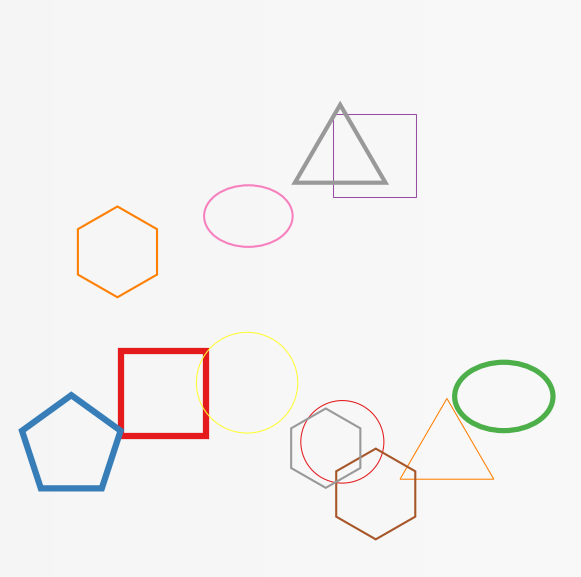[{"shape": "circle", "thickness": 0.5, "radius": 0.36, "center": [0.589, 0.234]}, {"shape": "square", "thickness": 3, "radius": 0.37, "center": [0.281, 0.318]}, {"shape": "pentagon", "thickness": 3, "radius": 0.45, "center": [0.123, 0.226]}, {"shape": "oval", "thickness": 2.5, "radius": 0.42, "center": [0.867, 0.313]}, {"shape": "square", "thickness": 0.5, "radius": 0.36, "center": [0.644, 0.73]}, {"shape": "triangle", "thickness": 0.5, "radius": 0.47, "center": [0.769, 0.216]}, {"shape": "hexagon", "thickness": 1, "radius": 0.39, "center": [0.202, 0.563]}, {"shape": "circle", "thickness": 0.5, "radius": 0.44, "center": [0.425, 0.336]}, {"shape": "hexagon", "thickness": 1, "radius": 0.39, "center": [0.646, 0.144]}, {"shape": "oval", "thickness": 1, "radius": 0.38, "center": [0.427, 0.625]}, {"shape": "triangle", "thickness": 2, "radius": 0.45, "center": [0.585, 0.728]}, {"shape": "hexagon", "thickness": 1, "radius": 0.34, "center": [0.56, 0.223]}]